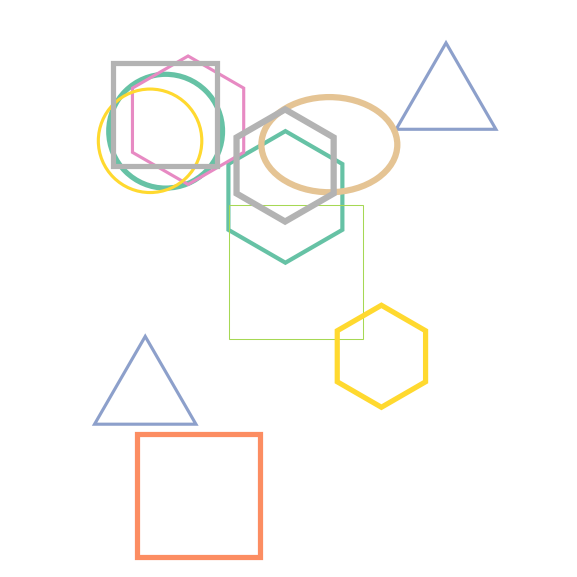[{"shape": "circle", "thickness": 2.5, "radius": 0.49, "center": [0.287, 0.772]}, {"shape": "hexagon", "thickness": 2, "radius": 0.57, "center": [0.494, 0.658]}, {"shape": "square", "thickness": 2.5, "radius": 0.53, "center": [0.343, 0.141]}, {"shape": "triangle", "thickness": 1.5, "radius": 0.51, "center": [0.251, 0.315]}, {"shape": "triangle", "thickness": 1.5, "radius": 0.5, "center": [0.772, 0.825]}, {"shape": "hexagon", "thickness": 1.5, "radius": 0.56, "center": [0.326, 0.791]}, {"shape": "square", "thickness": 0.5, "radius": 0.58, "center": [0.513, 0.528]}, {"shape": "circle", "thickness": 1.5, "radius": 0.45, "center": [0.26, 0.755]}, {"shape": "hexagon", "thickness": 2.5, "radius": 0.44, "center": [0.66, 0.382]}, {"shape": "oval", "thickness": 3, "radius": 0.59, "center": [0.57, 0.749]}, {"shape": "square", "thickness": 2.5, "radius": 0.45, "center": [0.286, 0.801]}, {"shape": "hexagon", "thickness": 3, "radius": 0.49, "center": [0.494, 0.713]}]